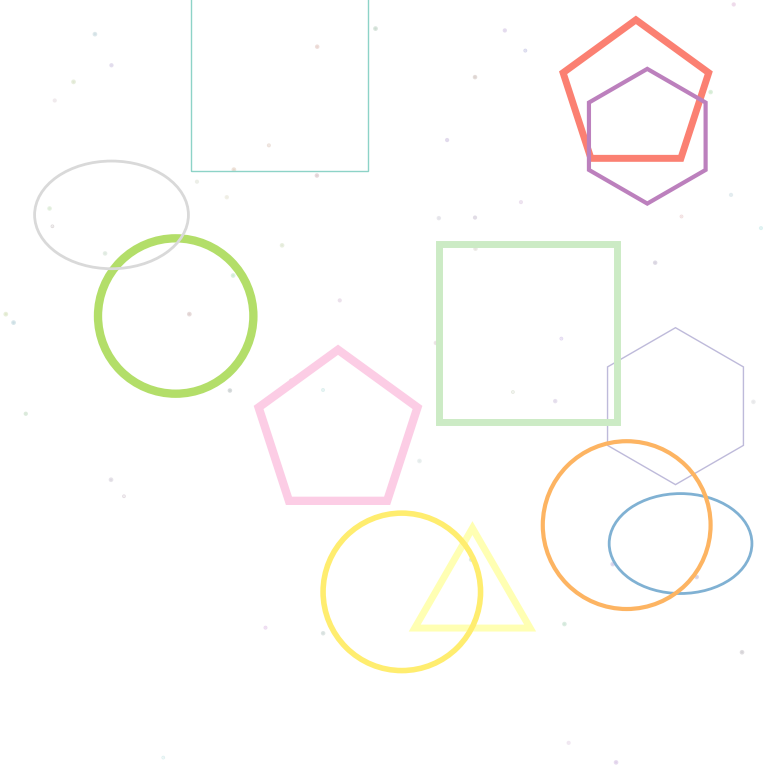[{"shape": "square", "thickness": 0.5, "radius": 0.57, "center": [0.363, 0.893]}, {"shape": "triangle", "thickness": 2.5, "radius": 0.43, "center": [0.614, 0.228]}, {"shape": "hexagon", "thickness": 0.5, "radius": 0.51, "center": [0.877, 0.473]}, {"shape": "pentagon", "thickness": 2.5, "radius": 0.5, "center": [0.826, 0.875]}, {"shape": "oval", "thickness": 1, "radius": 0.46, "center": [0.884, 0.294]}, {"shape": "circle", "thickness": 1.5, "radius": 0.54, "center": [0.814, 0.318]}, {"shape": "circle", "thickness": 3, "radius": 0.5, "center": [0.228, 0.59]}, {"shape": "pentagon", "thickness": 3, "radius": 0.54, "center": [0.439, 0.437]}, {"shape": "oval", "thickness": 1, "radius": 0.5, "center": [0.145, 0.721]}, {"shape": "hexagon", "thickness": 1.5, "radius": 0.44, "center": [0.841, 0.823]}, {"shape": "square", "thickness": 2.5, "radius": 0.58, "center": [0.686, 0.567]}, {"shape": "circle", "thickness": 2, "radius": 0.51, "center": [0.522, 0.231]}]